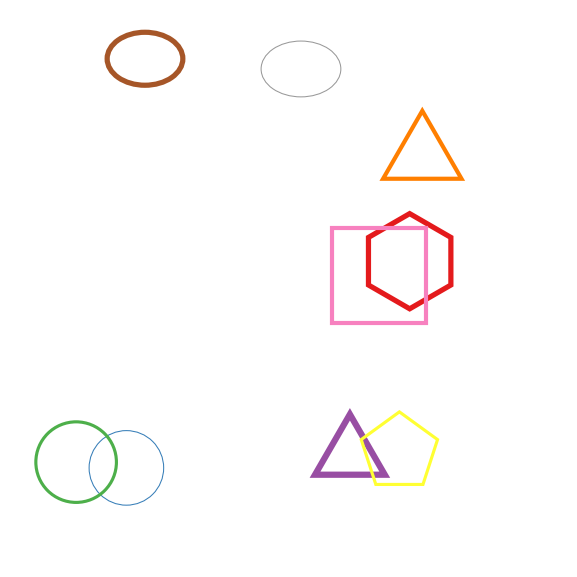[{"shape": "hexagon", "thickness": 2.5, "radius": 0.41, "center": [0.709, 0.547]}, {"shape": "circle", "thickness": 0.5, "radius": 0.32, "center": [0.219, 0.189]}, {"shape": "circle", "thickness": 1.5, "radius": 0.35, "center": [0.132, 0.199]}, {"shape": "triangle", "thickness": 3, "radius": 0.35, "center": [0.606, 0.212]}, {"shape": "triangle", "thickness": 2, "radius": 0.39, "center": [0.731, 0.729]}, {"shape": "pentagon", "thickness": 1.5, "radius": 0.35, "center": [0.692, 0.216]}, {"shape": "oval", "thickness": 2.5, "radius": 0.33, "center": [0.251, 0.897]}, {"shape": "square", "thickness": 2, "radius": 0.41, "center": [0.657, 0.522]}, {"shape": "oval", "thickness": 0.5, "radius": 0.35, "center": [0.521, 0.88]}]